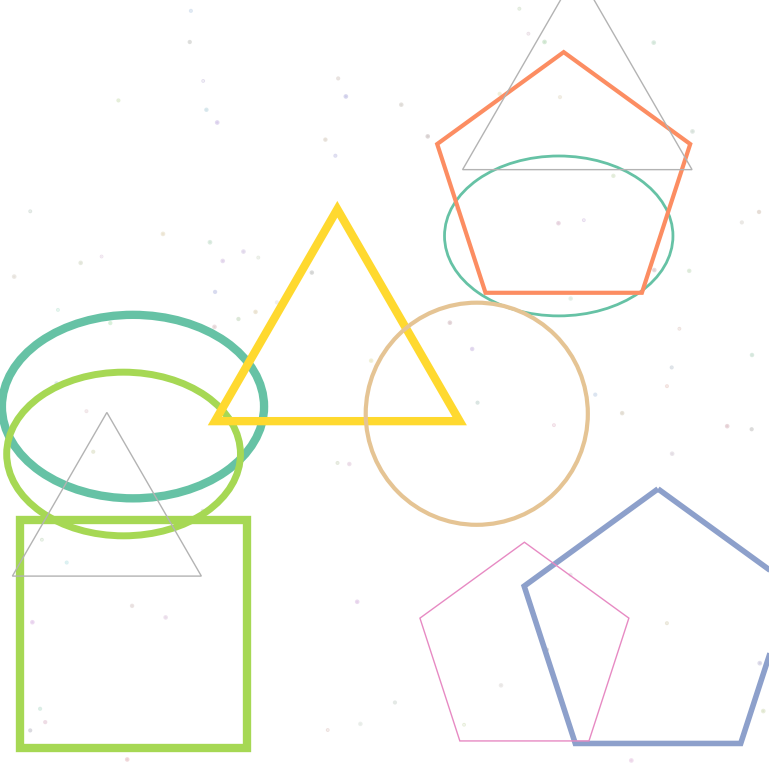[{"shape": "oval", "thickness": 1, "radius": 0.74, "center": [0.726, 0.694]}, {"shape": "oval", "thickness": 3, "radius": 0.85, "center": [0.173, 0.472]}, {"shape": "pentagon", "thickness": 1.5, "radius": 0.86, "center": [0.732, 0.76]}, {"shape": "pentagon", "thickness": 2, "radius": 0.91, "center": [0.855, 0.182]}, {"shape": "pentagon", "thickness": 0.5, "radius": 0.71, "center": [0.681, 0.153]}, {"shape": "square", "thickness": 3, "radius": 0.74, "center": [0.173, 0.177]}, {"shape": "oval", "thickness": 2.5, "radius": 0.76, "center": [0.161, 0.41]}, {"shape": "triangle", "thickness": 3, "radius": 0.92, "center": [0.438, 0.545]}, {"shape": "circle", "thickness": 1.5, "radius": 0.72, "center": [0.619, 0.463]}, {"shape": "triangle", "thickness": 0.5, "radius": 0.71, "center": [0.139, 0.323]}, {"shape": "triangle", "thickness": 0.5, "radius": 0.86, "center": [0.75, 0.866]}]